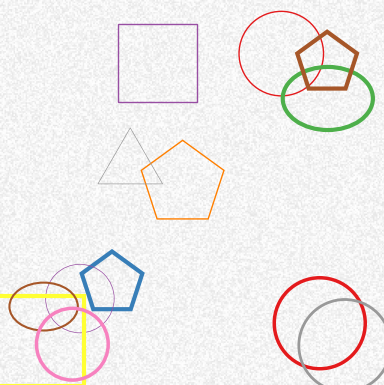[{"shape": "circle", "thickness": 1, "radius": 0.55, "center": [0.731, 0.861]}, {"shape": "circle", "thickness": 2.5, "radius": 0.59, "center": [0.831, 0.16]}, {"shape": "pentagon", "thickness": 3, "radius": 0.41, "center": [0.291, 0.264]}, {"shape": "oval", "thickness": 3, "radius": 0.59, "center": [0.851, 0.744]}, {"shape": "square", "thickness": 1, "radius": 0.51, "center": [0.409, 0.837]}, {"shape": "circle", "thickness": 0.5, "radius": 0.45, "center": [0.208, 0.225]}, {"shape": "pentagon", "thickness": 1, "radius": 0.56, "center": [0.474, 0.523]}, {"shape": "square", "thickness": 3, "radius": 0.58, "center": [0.1, 0.115]}, {"shape": "pentagon", "thickness": 3, "radius": 0.41, "center": [0.85, 0.836]}, {"shape": "oval", "thickness": 1.5, "radius": 0.44, "center": [0.113, 0.204]}, {"shape": "circle", "thickness": 2.5, "radius": 0.47, "center": [0.188, 0.106]}, {"shape": "circle", "thickness": 2, "radius": 0.6, "center": [0.896, 0.103]}, {"shape": "triangle", "thickness": 0.5, "radius": 0.49, "center": [0.338, 0.571]}]